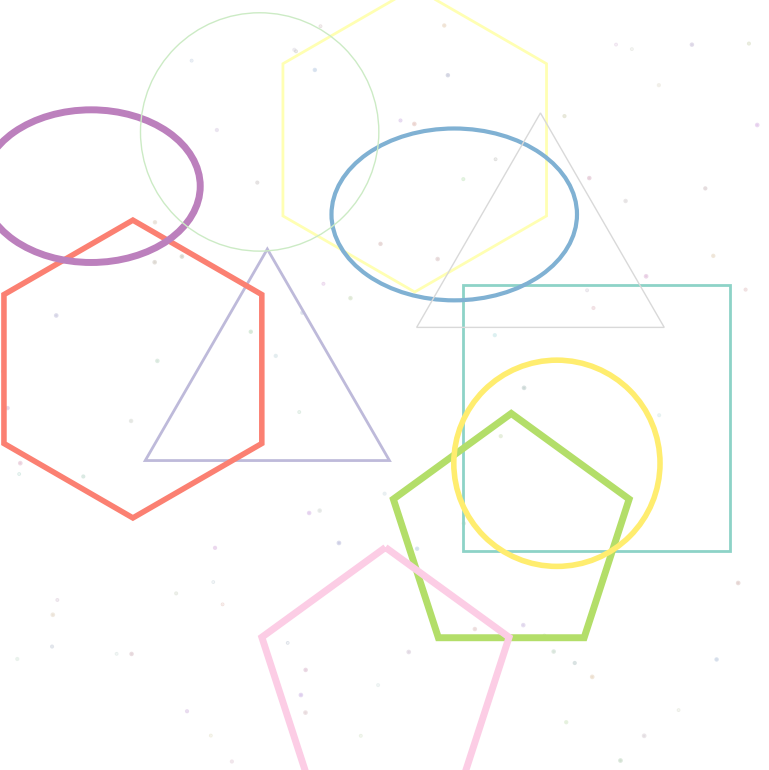[{"shape": "square", "thickness": 1, "radius": 0.86, "center": [0.775, 0.457]}, {"shape": "hexagon", "thickness": 1, "radius": 0.99, "center": [0.539, 0.818]}, {"shape": "triangle", "thickness": 1, "radius": 0.92, "center": [0.347, 0.493]}, {"shape": "hexagon", "thickness": 2, "radius": 0.97, "center": [0.173, 0.521]}, {"shape": "oval", "thickness": 1.5, "radius": 0.8, "center": [0.59, 0.722]}, {"shape": "pentagon", "thickness": 2.5, "radius": 0.81, "center": [0.664, 0.302]}, {"shape": "pentagon", "thickness": 2.5, "radius": 0.84, "center": [0.501, 0.12]}, {"shape": "triangle", "thickness": 0.5, "radius": 0.93, "center": [0.702, 0.668]}, {"shape": "oval", "thickness": 2.5, "radius": 0.71, "center": [0.118, 0.758]}, {"shape": "circle", "thickness": 0.5, "radius": 0.77, "center": [0.337, 0.829]}, {"shape": "circle", "thickness": 2, "radius": 0.67, "center": [0.723, 0.398]}]